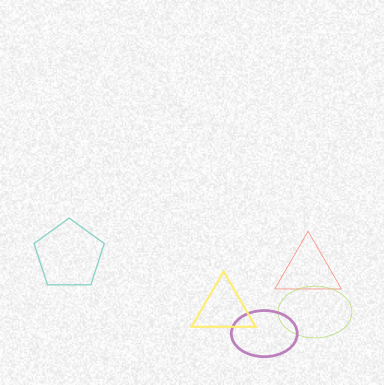[{"shape": "pentagon", "thickness": 1, "radius": 0.48, "center": [0.18, 0.338]}, {"shape": "triangle", "thickness": 0.5, "radius": 0.5, "center": [0.8, 0.299]}, {"shape": "oval", "thickness": 0.5, "radius": 0.48, "center": [0.818, 0.189]}, {"shape": "oval", "thickness": 2, "radius": 0.43, "center": [0.686, 0.133]}, {"shape": "triangle", "thickness": 1.5, "radius": 0.48, "center": [0.581, 0.199]}]